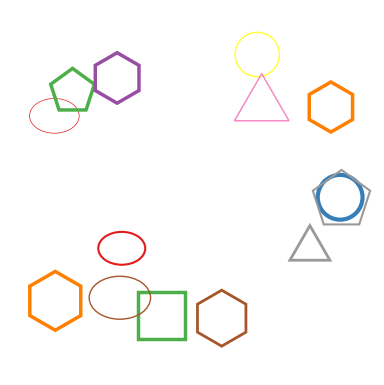[{"shape": "oval", "thickness": 1.5, "radius": 0.3, "center": [0.316, 0.355]}, {"shape": "oval", "thickness": 0.5, "radius": 0.32, "center": [0.141, 0.699]}, {"shape": "circle", "thickness": 3, "radius": 0.29, "center": [0.883, 0.488]}, {"shape": "pentagon", "thickness": 2.5, "radius": 0.3, "center": [0.188, 0.763]}, {"shape": "square", "thickness": 2.5, "radius": 0.3, "center": [0.42, 0.18]}, {"shape": "hexagon", "thickness": 2.5, "radius": 0.33, "center": [0.304, 0.798]}, {"shape": "hexagon", "thickness": 2.5, "radius": 0.38, "center": [0.144, 0.219]}, {"shape": "hexagon", "thickness": 2.5, "radius": 0.32, "center": [0.859, 0.722]}, {"shape": "circle", "thickness": 1, "radius": 0.29, "center": [0.668, 0.859]}, {"shape": "hexagon", "thickness": 2, "radius": 0.36, "center": [0.576, 0.174]}, {"shape": "oval", "thickness": 1, "radius": 0.4, "center": [0.311, 0.227]}, {"shape": "triangle", "thickness": 1, "radius": 0.41, "center": [0.68, 0.727]}, {"shape": "pentagon", "thickness": 1.5, "radius": 0.39, "center": [0.887, 0.48]}, {"shape": "triangle", "thickness": 2, "radius": 0.3, "center": [0.805, 0.354]}]